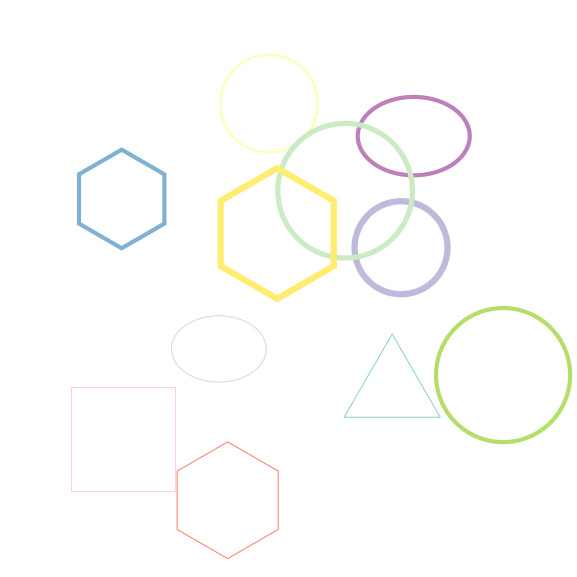[{"shape": "triangle", "thickness": 0.5, "radius": 0.48, "center": [0.679, 0.325]}, {"shape": "circle", "thickness": 1, "radius": 0.42, "center": [0.466, 0.82]}, {"shape": "circle", "thickness": 3, "radius": 0.4, "center": [0.694, 0.57]}, {"shape": "hexagon", "thickness": 0.5, "radius": 0.51, "center": [0.394, 0.133]}, {"shape": "hexagon", "thickness": 2, "radius": 0.43, "center": [0.211, 0.655]}, {"shape": "circle", "thickness": 2, "radius": 0.58, "center": [0.871, 0.35]}, {"shape": "square", "thickness": 0.5, "radius": 0.45, "center": [0.213, 0.239]}, {"shape": "oval", "thickness": 0.5, "radius": 0.41, "center": [0.379, 0.395]}, {"shape": "oval", "thickness": 2, "radius": 0.48, "center": [0.716, 0.763]}, {"shape": "circle", "thickness": 2.5, "radius": 0.58, "center": [0.598, 0.669]}, {"shape": "hexagon", "thickness": 3, "radius": 0.57, "center": [0.48, 0.595]}]